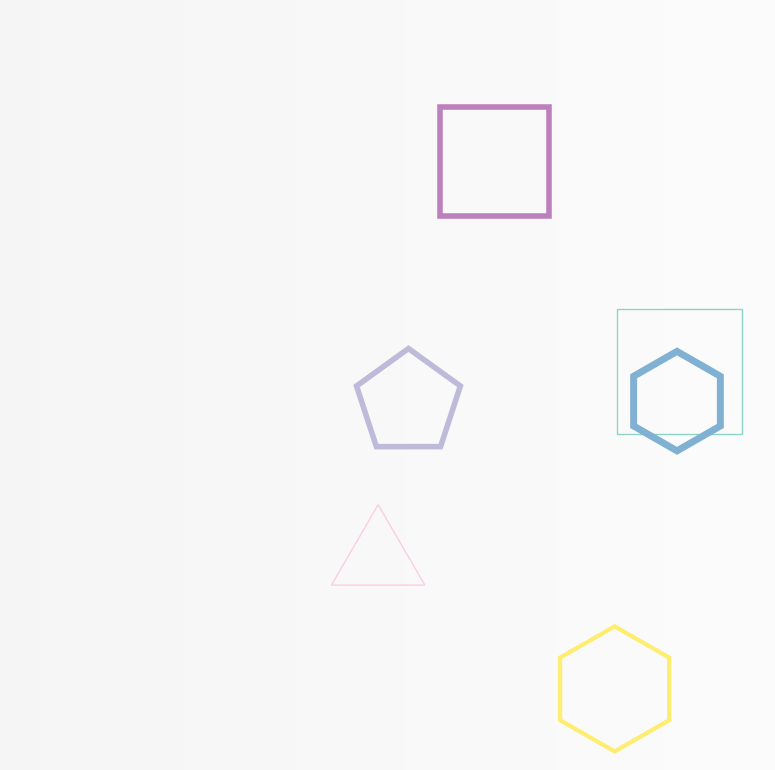[{"shape": "square", "thickness": 0.5, "radius": 0.4, "center": [0.877, 0.518]}, {"shape": "pentagon", "thickness": 2, "radius": 0.35, "center": [0.527, 0.477]}, {"shape": "hexagon", "thickness": 2.5, "radius": 0.32, "center": [0.874, 0.479]}, {"shape": "triangle", "thickness": 0.5, "radius": 0.35, "center": [0.488, 0.275]}, {"shape": "square", "thickness": 2, "radius": 0.35, "center": [0.638, 0.791]}, {"shape": "hexagon", "thickness": 1.5, "radius": 0.41, "center": [0.793, 0.105]}]